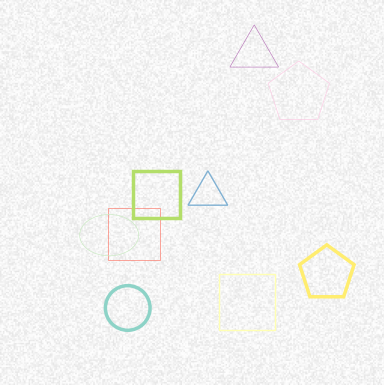[{"shape": "circle", "thickness": 2.5, "radius": 0.29, "center": [0.332, 0.2]}, {"shape": "square", "thickness": 1, "radius": 0.37, "center": [0.642, 0.216]}, {"shape": "square", "thickness": 0.5, "radius": 0.34, "center": [0.348, 0.393]}, {"shape": "triangle", "thickness": 1, "radius": 0.3, "center": [0.54, 0.497]}, {"shape": "square", "thickness": 2.5, "radius": 0.3, "center": [0.407, 0.495]}, {"shape": "pentagon", "thickness": 0.5, "radius": 0.42, "center": [0.776, 0.758]}, {"shape": "triangle", "thickness": 0.5, "radius": 0.37, "center": [0.66, 0.862]}, {"shape": "oval", "thickness": 0.5, "radius": 0.38, "center": [0.284, 0.389]}, {"shape": "pentagon", "thickness": 2.5, "radius": 0.37, "center": [0.849, 0.29]}]